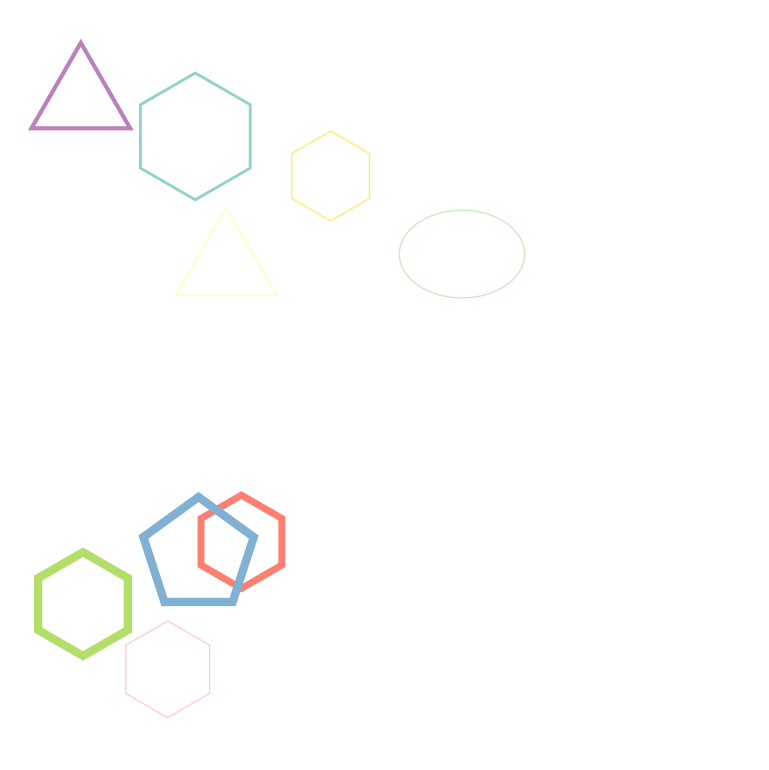[{"shape": "hexagon", "thickness": 1, "radius": 0.41, "center": [0.254, 0.823]}, {"shape": "triangle", "thickness": 0.5, "radius": 0.38, "center": [0.294, 0.654]}, {"shape": "hexagon", "thickness": 2.5, "radius": 0.3, "center": [0.314, 0.296]}, {"shape": "pentagon", "thickness": 3, "radius": 0.38, "center": [0.258, 0.279]}, {"shape": "hexagon", "thickness": 3, "radius": 0.34, "center": [0.108, 0.215]}, {"shape": "hexagon", "thickness": 0.5, "radius": 0.31, "center": [0.218, 0.131]}, {"shape": "triangle", "thickness": 1.5, "radius": 0.37, "center": [0.105, 0.87]}, {"shape": "oval", "thickness": 0.5, "radius": 0.41, "center": [0.6, 0.67]}, {"shape": "hexagon", "thickness": 0.5, "radius": 0.29, "center": [0.429, 0.771]}]